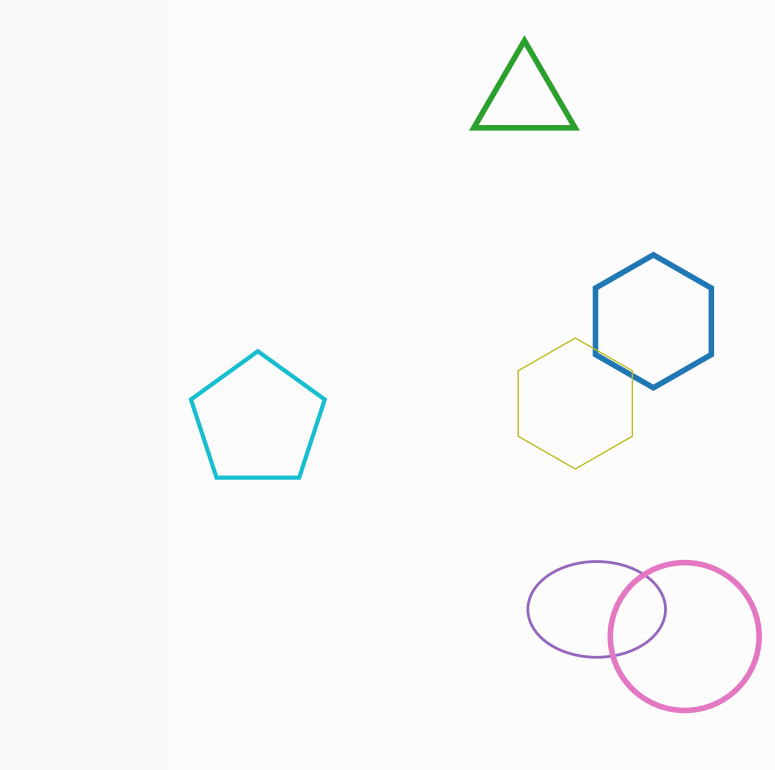[{"shape": "hexagon", "thickness": 2, "radius": 0.43, "center": [0.843, 0.583]}, {"shape": "triangle", "thickness": 2, "radius": 0.38, "center": [0.677, 0.872]}, {"shape": "oval", "thickness": 1, "radius": 0.44, "center": [0.77, 0.209]}, {"shape": "circle", "thickness": 2, "radius": 0.48, "center": [0.883, 0.173]}, {"shape": "hexagon", "thickness": 0.5, "radius": 0.43, "center": [0.742, 0.476]}, {"shape": "pentagon", "thickness": 1.5, "radius": 0.45, "center": [0.333, 0.453]}]